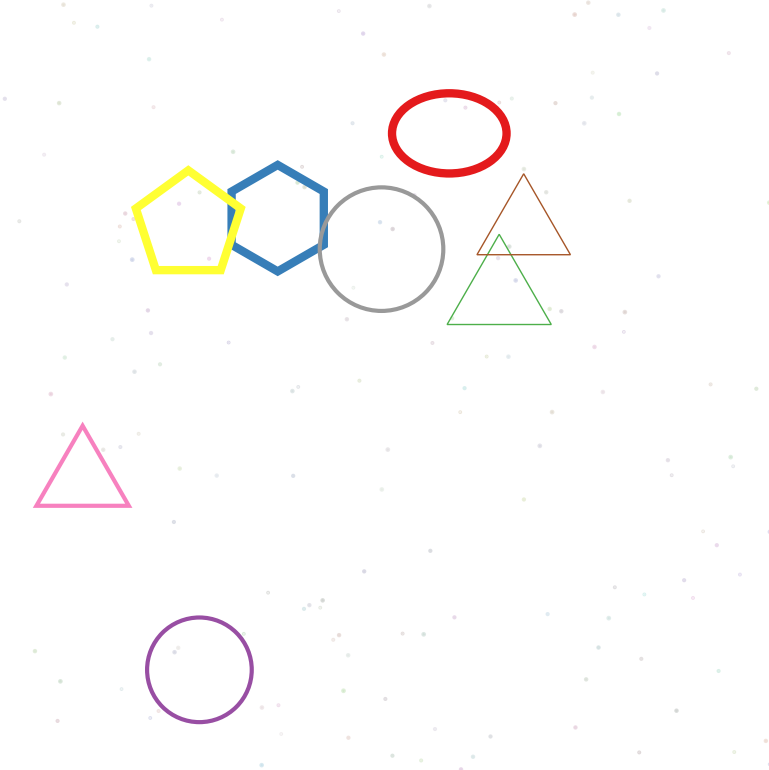[{"shape": "oval", "thickness": 3, "radius": 0.37, "center": [0.583, 0.827]}, {"shape": "hexagon", "thickness": 3, "radius": 0.35, "center": [0.361, 0.717]}, {"shape": "triangle", "thickness": 0.5, "radius": 0.39, "center": [0.648, 0.618]}, {"shape": "circle", "thickness": 1.5, "radius": 0.34, "center": [0.259, 0.13]}, {"shape": "pentagon", "thickness": 3, "radius": 0.36, "center": [0.245, 0.707]}, {"shape": "triangle", "thickness": 0.5, "radius": 0.35, "center": [0.68, 0.704]}, {"shape": "triangle", "thickness": 1.5, "radius": 0.35, "center": [0.107, 0.378]}, {"shape": "circle", "thickness": 1.5, "radius": 0.4, "center": [0.495, 0.676]}]